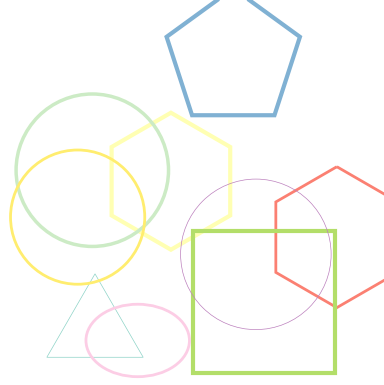[{"shape": "triangle", "thickness": 0.5, "radius": 0.72, "center": [0.247, 0.144]}, {"shape": "hexagon", "thickness": 3, "radius": 0.89, "center": [0.444, 0.529]}, {"shape": "hexagon", "thickness": 2, "radius": 0.91, "center": [0.875, 0.384]}, {"shape": "pentagon", "thickness": 3, "radius": 0.91, "center": [0.606, 0.848]}, {"shape": "square", "thickness": 3, "radius": 0.92, "center": [0.686, 0.216]}, {"shape": "oval", "thickness": 2, "radius": 0.67, "center": [0.358, 0.116]}, {"shape": "circle", "thickness": 0.5, "radius": 0.98, "center": [0.665, 0.339]}, {"shape": "circle", "thickness": 2.5, "radius": 0.99, "center": [0.24, 0.558]}, {"shape": "circle", "thickness": 2, "radius": 0.87, "center": [0.202, 0.436]}]